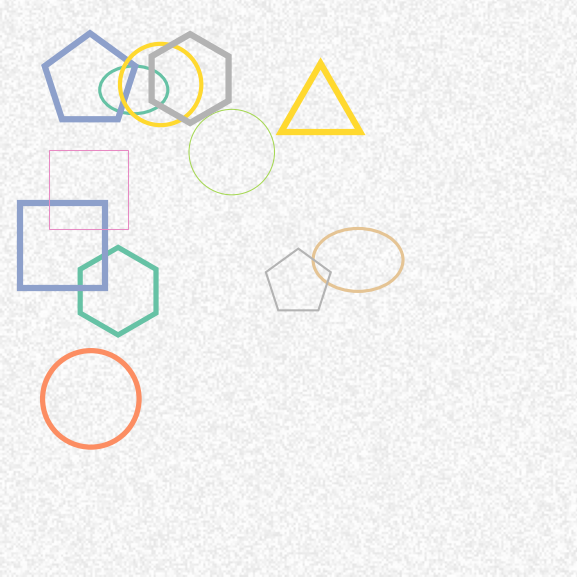[{"shape": "hexagon", "thickness": 2.5, "radius": 0.38, "center": [0.205, 0.495]}, {"shape": "oval", "thickness": 1.5, "radius": 0.29, "center": [0.232, 0.844]}, {"shape": "circle", "thickness": 2.5, "radius": 0.42, "center": [0.157, 0.308]}, {"shape": "pentagon", "thickness": 3, "radius": 0.41, "center": [0.156, 0.859]}, {"shape": "square", "thickness": 3, "radius": 0.37, "center": [0.109, 0.574]}, {"shape": "square", "thickness": 0.5, "radius": 0.34, "center": [0.153, 0.671]}, {"shape": "circle", "thickness": 0.5, "radius": 0.37, "center": [0.401, 0.736]}, {"shape": "circle", "thickness": 2, "radius": 0.35, "center": [0.278, 0.853]}, {"shape": "triangle", "thickness": 3, "radius": 0.4, "center": [0.555, 0.81]}, {"shape": "oval", "thickness": 1.5, "radius": 0.39, "center": [0.62, 0.549]}, {"shape": "hexagon", "thickness": 3, "radius": 0.38, "center": [0.329, 0.863]}, {"shape": "pentagon", "thickness": 1, "radius": 0.3, "center": [0.517, 0.51]}]